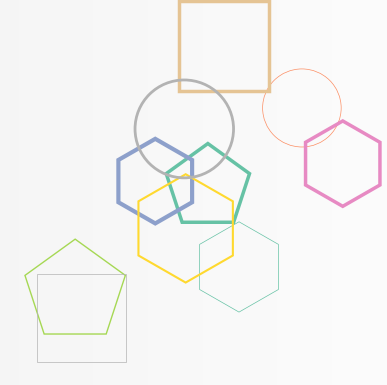[{"shape": "hexagon", "thickness": 0.5, "radius": 0.59, "center": [0.617, 0.307]}, {"shape": "pentagon", "thickness": 2.5, "radius": 0.56, "center": [0.536, 0.514]}, {"shape": "circle", "thickness": 0.5, "radius": 0.51, "center": [0.779, 0.72]}, {"shape": "hexagon", "thickness": 3, "radius": 0.55, "center": [0.401, 0.53]}, {"shape": "hexagon", "thickness": 2.5, "radius": 0.55, "center": [0.885, 0.575]}, {"shape": "pentagon", "thickness": 1, "radius": 0.68, "center": [0.194, 0.243]}, {"shape": "hexagon", "thickness": 1.5, "radius": 0.7, "center": [0.479, 0.407]}, {"shape": "square", "thickness": 2.5, "radius": 0.58, "center": [0.579, 0.88]}, {"shape": "circle", "thickness": 2, "radius": 0.64, "center": [0.476, 0.665]}, {"shape": "square", "thickness": 0.5, "radius": 0.57, "center": [0.21, 0.175]}]